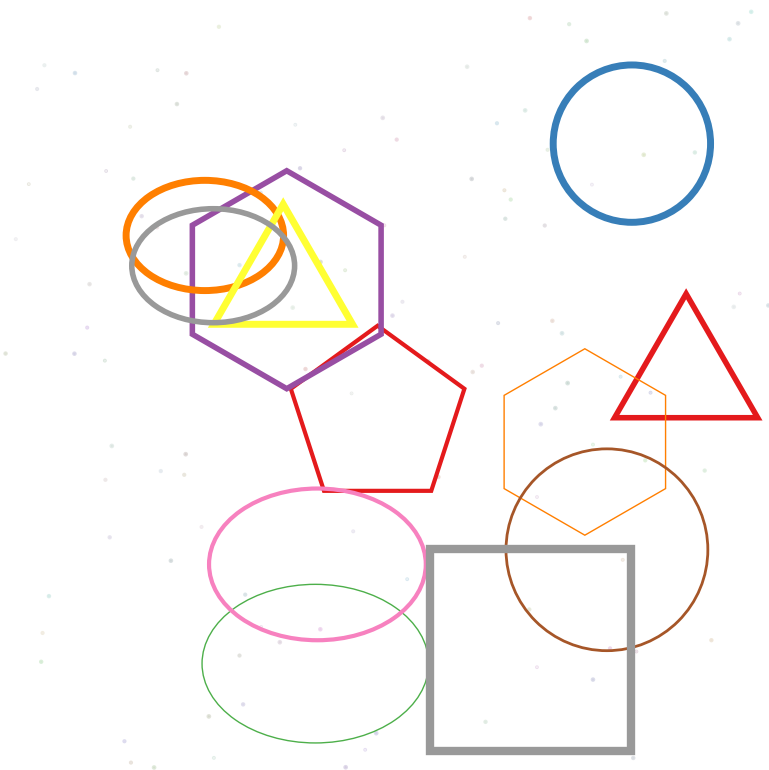[{"shape": "pentagon", "thickness": 1.5, "radius": 0.59, "center": [0.49, 0.458]}, {"shape": "triangle", "thickness": 2, "radius": 0.54, "center": [0.891, 0.511]}, {"shape": "circle", "thickness": 2.5, "radius": 0.51, "center": [0.821, 0.813]}, {"shape": "oval", "thickness": 0.5, "radius": 0.74, "center": [0.41, 0.138]}, {"shape": "hexagon", "thickness": 2, "radius": 0.71, "center": [0.372, 0.637]}, {"shape": "hexagon", "thickness": 0.5, "radius": 0.61, "center": [0.76, 0.426]}, {"shape": "oval", "thickness": 2.5, "radius": 0.51, "center": [0.266, 0.694]}, {"shape": "triangle", "thickness": 2.5, "radius": 0.52, "center": [0.368, 0.631]}, {"shape": "circle", "thickness": 1, "radius": 0.66, "center": [0.788, 0.286]}, {"shape": "oval", "thickness": 1.5, "radius": 0.7, "center": [0.412, 0.267]}, {"shape": "oval", "thickness": 2, "radius": 0.53, "center": [0.277, 0.655]}, {"shape": "square", "thickness": 3, "radius": 0.65, "center": [0.689, 0.156]}]